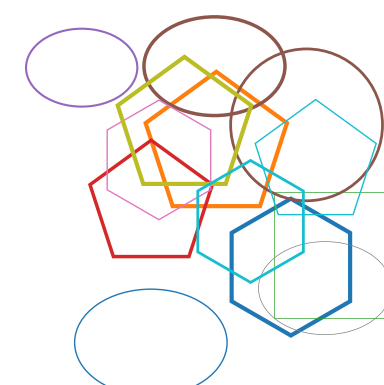[{"shape": "hexagon", "thickness": 3, "radius": 0.89, "center": [0.756, 0.306]}, {"shape": "oval", "thickness": 1, "radius": 0.99, "center": [0.392, 0.11]}, {"shape": "pentagon", "thickness": 3, "radius": 0.96, "center": [0.562, 0.621]}, {"shape": "square", "thickness": 0.5, "radius": 0.82, "center": [0.875, 0.337]}, {"shape": "pentagon", "thickness": 2.5, "radius": 0.84, "center": [0.393, 0.469]}, {"shape": "oval", "thickness": 1.5, "radius": 0.72, "center": [0.212, 0.824]}, {"shape": "circle", "thickness": 2, "radius": 0.99, "center": [0.796, 0.676]}, {"shape": "oval", "thickness": 2.5, "radius": 0.92, "center": [0.557, 0.828]}, {"shape": "hexagon", "thickness": 1, "radius": 0.78, "center": [0.413, 0.585]}, {"shape": "oval", "thickness": 0.5, "radius": 0.86, "center": [0.844, 0.252]}, {"shape": "pentagon", "thickness": 3, "radius": 0.91, "center": [0.479, 0.67]}, {"shape": "hexagon", "thickness": 2, "radius": 0.79, "center": [0.651, 0.425]}, {"shape": "pentagon", "thickness": 1, "radius": 0.83, "center": [0.82, 0.576]}]